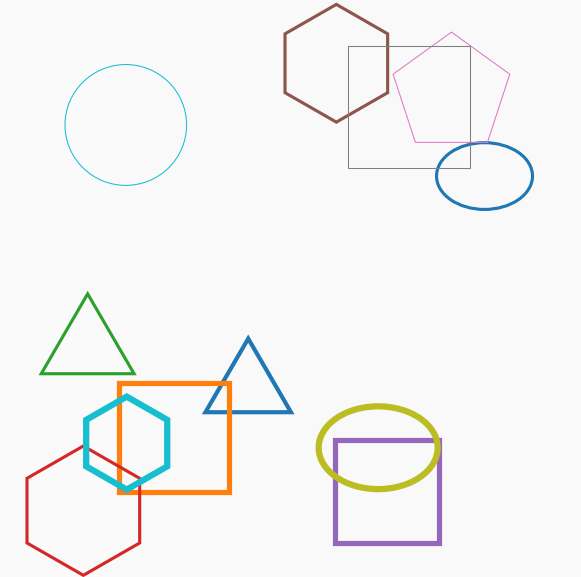[{"shape": "triangle", "thickness": 2, "radius": 0.42, "center": [0.427, 0.328]}, {"shape": "oval", "thickness": 1.5, "radius": 0.41, "center": [0.834, 0.694]}, {"shape": "square", "thickness": 2.5, "radius": 0.47, "center": [0.299, 0.242]}, {"shape": "triangle", "thickness": 1.5, "radius": 0.46, "center": [0.151, 0.398]}, {"shape": "hexagon", "thickness": 1.5, "radius": 0.56, "center": [0.143, 0.115]}, {"shape": "square", "thickness": 2.5, "radius": 0.45, "center": [0.666, 0.148]}, {"shape": "hexagon", "thickness": 1.5, "radius": 0.51, "center": [0.579, 0.89]}, {"shape": "pentagon", "thickness": 0.5, "radius": 0.53, "center": [0.777, 0.838]}, {"shape": "square", "thickness": 0.5, "radius": 0.53, "center": [0.704, 0.814]}, {"shape": "oval", "thickness": 3, "radius": 0.51, "center": [0.651, 0.224]}, {"shape": "hexagon", "thickness": 3, "radius": 0.4, "center": [0.218, 0.232]}, {"shape": "circle", "thickness": 0.5, "radius": 0.52, "center": [0.216, 0.783]}]